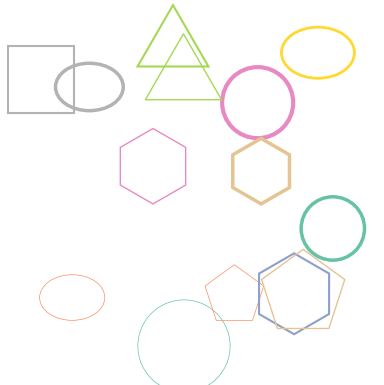[{"shape": "circle", "thickness": 2.5, "radius": 0.41, "center": [0.865, 0.407]}, {"shape": "circle", "thickness": 0.5, "radius": 0.6, "center": [0.478, 0.101]}, {"shape": "pentagon", "thickness": 0.5, "radius": 0.4, "center": [0.609, 0.232]}, {"shape": "oval", "thickness": 0.5, "radius": 0.42, "center": [0.188, 0.227]}, {"shape": "hexagon", "thickness": 1.5, "radius": 0.53, "center": [0.764, 0.237]}, {"shape": "hexagon", "thickness": 1, "radius": 0.49, "center": [0.397, 0.568]}, {"shape": "circle", "thickness": 3, "radius": 0.46, "center": [0.669, 0.733]}, {"shape": "triangle", "thickness": 1, "radius": 0.57, "center": [0.476, 0.798]}, {"shape": "triangle", "thickness": 1.5, "radius": 0.53, "center": [0.449, 0.88]}, {"shape": "oval", "thickness": 2, "radius": 0.47, "center": [0.826, 0.863]}, {"shape": "hexagon", "thickness": 2.5, "radius": 0.43, "center": [0.678, 0.555]}, {"shape": "pentagon", "thickness": 1, "radius": 0.57, "center": [0.787, 0.239]}, {"shape": "oval", "thickness": 2.5, "radius": 0.44, "center": [0.232, 0.774]}, {"shape": "square", "thickness": 1.5, "radius": 0.43, "center": [0.107, 0.793]}]